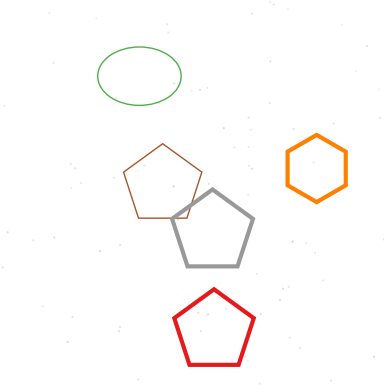[{"shape": "pentagon", "thickness": 3, "radius": 0.54, "center": [0.556, 0.14]}, {"shape": "oval", "thickness": 1, "radius": 0.54, "center": [0.362, 0.802]}, {"shape": "hexagon", "thickness": 3, "radius": 0.44, "center": [0.823, 0.562]}, {"shape": "pentagon", "thickness": 1, "radius": 0.53, "center": [0.423, 0.52]}, {"shape": "pentagon", "thickness": 3, "radius": 0.55, "center": [0.552, 0.397]}]